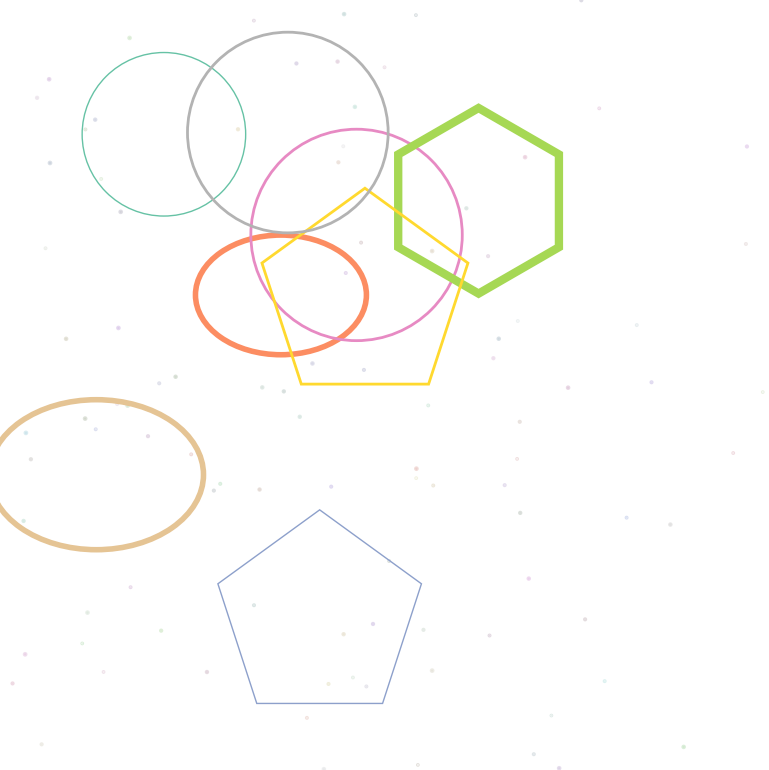[{"shape": "circle", "thickness": 0.5, "radius": 0.53, "center": [0.213, 0.826]}, {"shape": "oval", "thickness": 2, "radius": 0.56, "center": [0.365, 0.617]}, {"shape": "pentagon", "thickness": 0.5, "radius": 0.69, "center": [0.415, 0.199]}, {"shape": "circle", "thickness": 1, "radius": 0.69, "center": [0.463, 0.695]}, {"shape": "hexagon", "thickness": 3, "radius": 0.6, "center": [0.622, 0.739]}, {"shape": "pentagon", "thickness": 1, "radius": 0.7, "center": [0.474, 0.615]}, {"shape": "oval", "thickness": 2, "radius": 0.7, "center": [0.125, 0.384]}, {"shape": "circle", "thickness": 1, "radius": 0.65, "center": [0.374, 0.828]}]